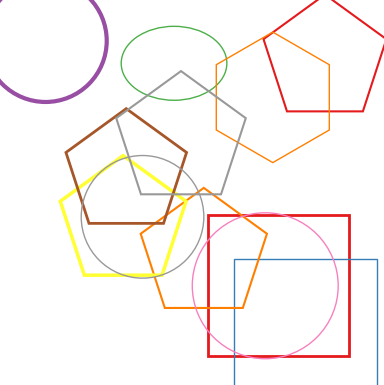[{"shape": "pentagon", "thickness": 1.5, "radius": 0.84, "center": [0.844, 0.846]}, {"shape": "square", "thickness": 2, "radius": 0.92, "center": [0.722, 0.258]}, {"shape": "square", "thickness": 1, "radius": 0.92, "center": [0.794, 0.143]}, {"shape": "oval", "thickness": 1, "radius": 0.69, "center": [0.452, 0.836]}, {"shape": "circle", "thickness": 3, "radius": 0.79, "center": [0.118, 0.894]}, {"shape": "hexagon", "thickness": 1, "radius": 0.85, "center": [0.709, 0.747]}, {"shape": "pentagon", "thickness": 1.5, "radius": 0.86, "center": [0.529, 0.34]}, {"shape": "pentagon", "thickness": 2.5, "radius": 0.86, "center": [0.32, 0.424]}, {"shape": "pentagon", "thickness": 2, "radius": 0.82, "center": [0.328, 0.553]}, {"shape": "circle", "thickness": 1, "radius": 0.95, "center": [0.689, 0.258]}, {"shape": "circle", "thickness": 1, "radius": 0.8, "center": [0.37, 0.437]}, {"shape": "pentagon", "thickness": 1.5, "radius": 0.88, "center": [0.47, 0.638]}]